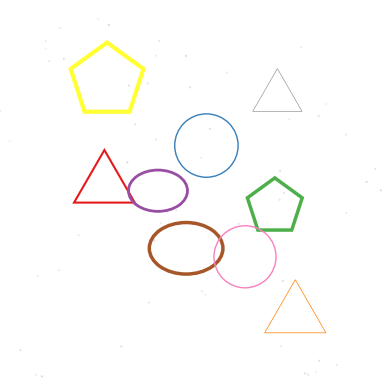[{"shape": "triangle", "thickness": 1.5, "radius": 0.46, "center": [0.271, 0.519]}, {"shape": "circle", "thickness": 1, "radius": 0.41, "center": [0.536, 0.622]}, {"shape": "pentagon", "thickness": 2.5, "radius": 0.37, "center": [0.714, 0.463]}, {"shape": "oval", "thickness": 2, "radius": 0.38, "center": [0.41, 0.505]}, {"shape": "triangle", "thickness": 0.5, "radius": 0.46, "center": [0.767, 0.182]}, {"shape": "pentagon", "thickness": 3, "radius": 0.5, "center": [0.278, 0.79]}, {"shape": "oval", "thickness": 2.5, "radius": 0.48, "center": [0.483, 0.355]}, {"shape": "circle", "thickness": 1, "radius": 0.4, "center": [0.636, 0.333]}, {"shape": "triangle", "thickness": 0.5, "radius": 0.37, "center": [0.721, 0.748]}]